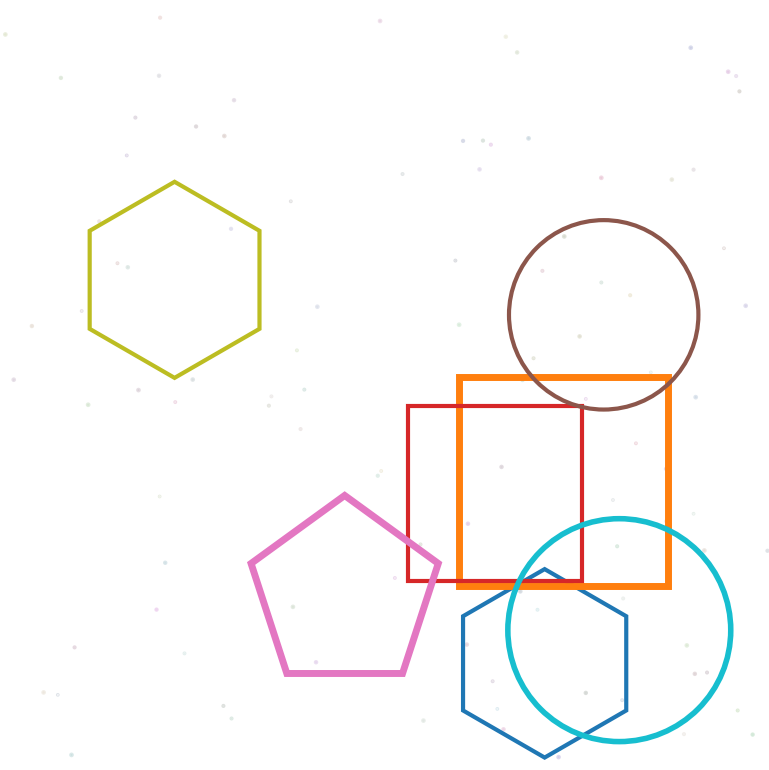[{"shape": "hexagon", "thickness": 1.5, "radius": 0.61, "center": [0.707, 0.139]}, {"shape": "square", "thickness": 2.5, "radius": 0.68, "center": [0.732, 0.374]}, {"shape": "square", "thickness": 1.5, "radius": 0.57, "center": [0.643, 0.359]}, {"shape": "circle", "thickness": 1.5, "radius": 0.62, "center": [0.784, 0.591]}, {"shape": "pentagon", "thickness": 2.5, "radius": 0.64, "center": [0.448, 0.229]}, {"shape": "hexagon", "thickness": 1.5, "radius": 0.64, "center": [0.227, 0.637]}, {"shape": "circle", "thickness": 2, "radius": 0.72, "center": [0.804, 0.182]}]